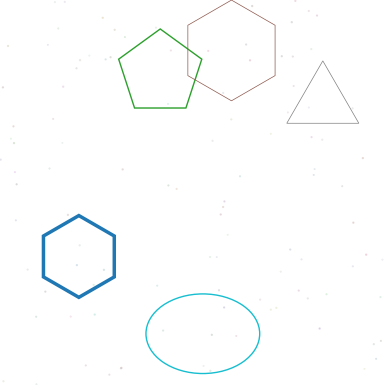[{"shape": "hexagon", "thickness": 2.5, "radius": 0.53, "center": [0.205, 0.334]}, {"shape": "pentagon", "thickness": 1, "radius": 0.57, "center": [0.416, 0.811]}, {"shape": "hexagon", "thickness": 0.5, "radius": 0.65, "center": [0.601, 0.869]}, {"shape": "triangle", "thickness": 0.5, "radius": 0.54, "center": [0.838, 0.734]}, {"shape": "oval", "thickness": 1, "radius": 0.74, "center": [0.527, 0.133]}]